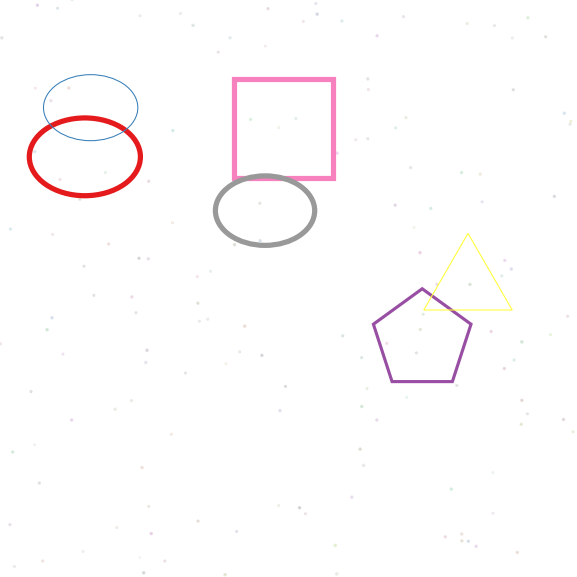[{"shape": "oval", "thickness": 2.5, "radius": 0.48, "center": [0.147, 0.728]}, {"shape": "oval", "thickness": 0.5, "radius": 0.41, "center": [0.157, 0.813]}, {"shape": "pentagon", "thickness": 1.5, "radius": 0.44, "center": [0.731, 0.41]}, {"shape": "triangle", "thickness": 0.5, "radius": 0.44, "center": [0.81, 0.507]}, {"shape": "square", "thickness": 2.5, "radius": 0.43, "center": [0.491, 0.777]}, {"shape": "oval", "thickness": 2.5, "radius": 0.43, "center": [0.459, 0.634]}]